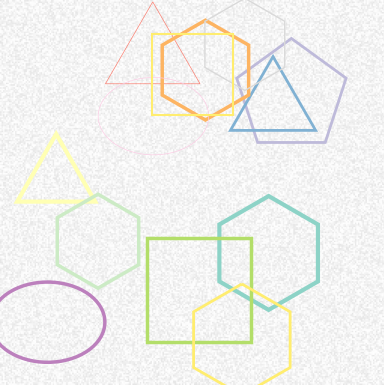[{"shape": "hexagon", "thickness": 3, "radius": 0.74, "center": [0.698, 0.343]}, {"shape": "triangle", "thickness": 3, "radius": 0.59, "center": [0.146, 0.535]}, {"shape": "pentagon", "thickness": 2, "radius": 0.75, "center": [0.757, 0.751]}, {"shape": "triangle", "thickness": 0.5, "radius": 0.71, "center": [0.397, 0.853]}, {"shape": "triangle", "thickness": 2, "radius": 0.64, "center": [0.709, 0.725]}, {"shape": "hexagon", "thickness": 2.5, "radius": 0.65, "center": [0.534, 0.818]}, {"shape": "square", "thickness": 2.5, "radius": 0.68, "center": [0.516, 0.248]}, {"shape": "oval", "thickness": 0.5, "radius": 0.72, "center": [0.399, 0.698]}, {"shape": "hexagon", "thickness": 1, "radius": 0.6, "center": [0.636, 0.885]}, {"shape": "oval", "thickness": 2.5, "radius": 0.74, "center": [0.124, 0.163]}, {"shape": "hexagon", "thickness": 2.5, "radius": 0.61, "center": [0.255, 0.374]}, {"shape": "hexagon", "thickness": 2, "radius": 0.72, "center": [0.628, 0.118]}, {"shape": "square", "thickness": 1.5, "radius": 0.53, "center": [0.499, 0.807]}]